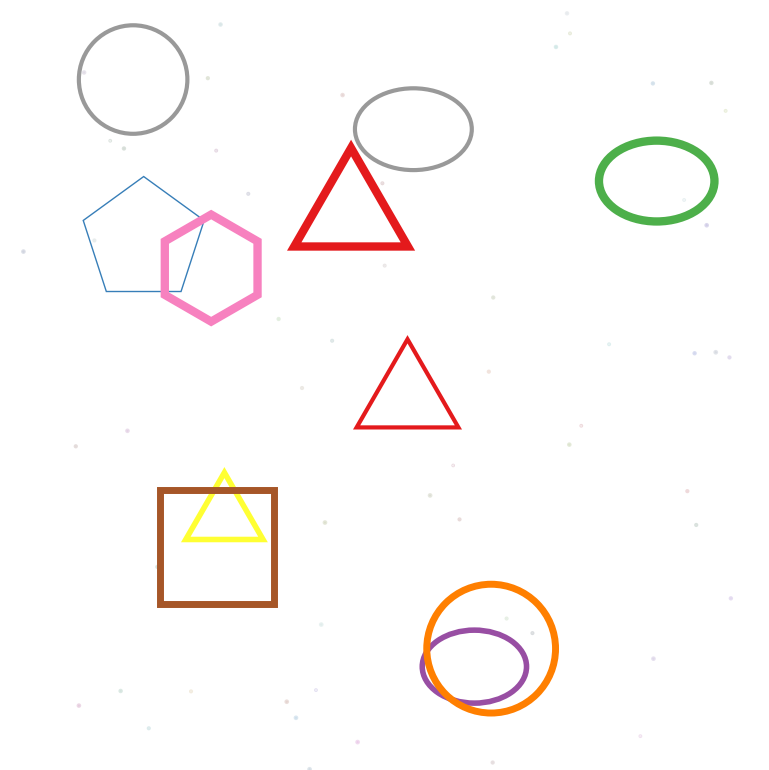[{"shape": "triangle", "thickness": 3, "radius": 0.43, "center": [0.456, 0.722]}, {"shape": "triangle", "thickness": 1.5, "radius": 0.38, "center": [0.529, 0.483]}, {"shape": "pentagon", "thickness": 0.5, "radius": 0.41, "center": [0.187, 0.688]}, {"shape": "oval", "thickness": 3, "radius": 0.37, "center": [0.853, 0.765]}, {"shape": "oval", "thickness": 2, "radius": 0.34, "center": [0.616, 0.134]}, {"shape": "circle", "thickness": 2.5, "radius": 0.42, "center": [0.638, 0.158]}, {"shape": "triangle", "thickness": 2, "radius": 0.29, "center": [0.291, 0.328]}, {"shape": "square", "thickness": 2.5, "radius": 0.37, "center": [0.282, 0.29]}, {"shape": "hexagon", "thickness": 3, "radius": 0.35, "center": [0.274, 0.652]}, {"shape": "circle", "thickness": 1.5, "radius": 0.35, "center": [0.173, 0.897]}, {"shape": "oval", "thickness": 1.5, "radius": 0.38, "center": [0.537, 0.832]}]